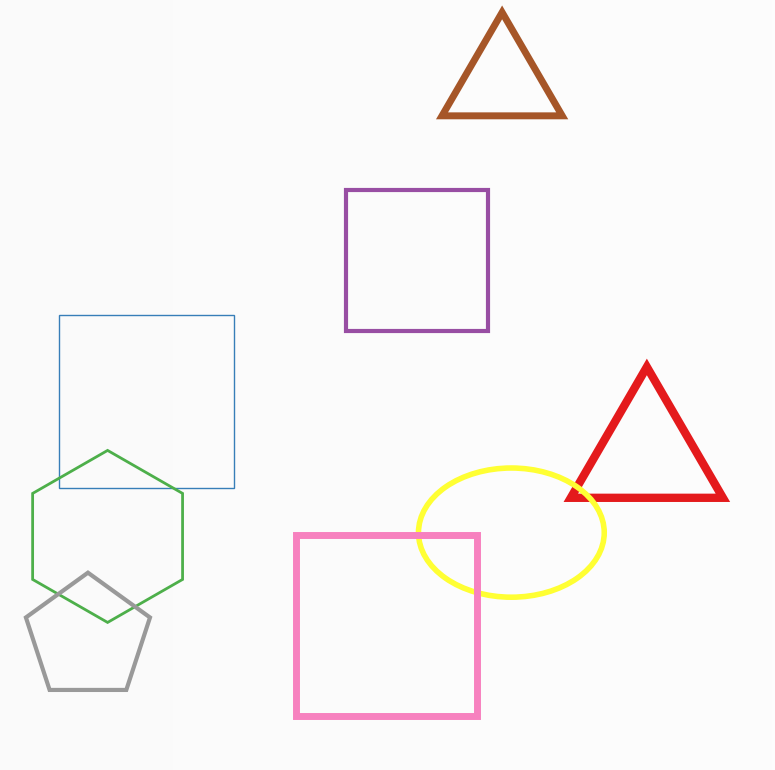[{"shape": "triangle", "thickness": 3, "radius": 0.57, "center": [0.835, 0.41]}, {"shape": "square", "thickness": 0.5, "radius": 0.56, "center": [0.189, 0.479]}, {"shape": "hexagon", "thickness": 1, "radius": 0.56, "center": [0.139, 0.303]}, {"shape": "square", "thickness": 1.5, "radius": 0.46, "center": [0.539, 0.661]}, {"shape": "oval", "thickness": 2, "radius": 0.6, "center": [0.66, 0.308]}, {"shape": "triangle", "thickness": 2.5, "radius": 0.45, "center": [0.648, 0.894]}, {"shape": "square", "thickness": 2.5, "radius": 0.59, "center": [0.499, 0.187]}, {"shape": "pentagon", "thickness": 1.5, "radius": 0.42, "center": [0.113, 0.172]}]